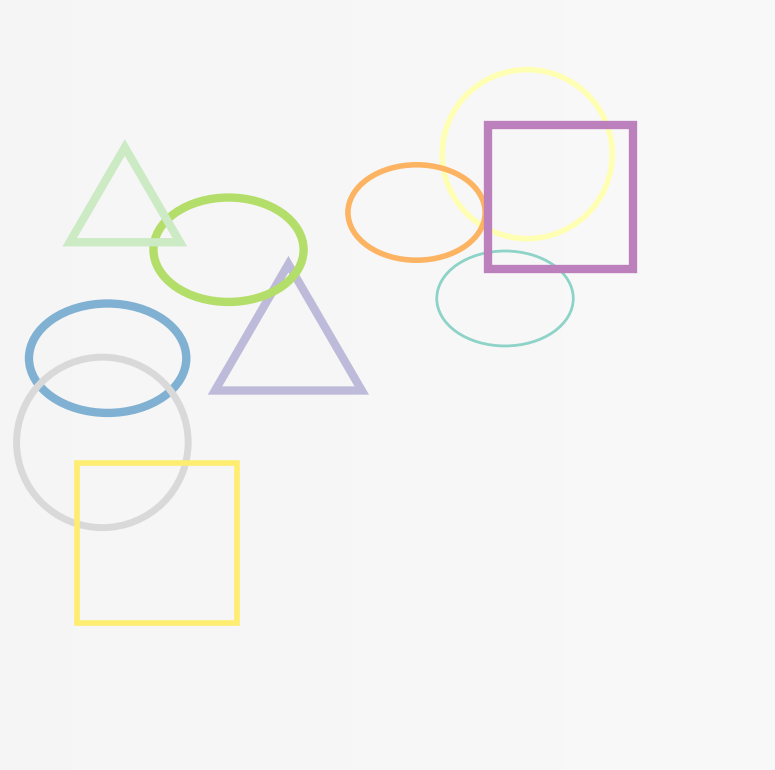[{"shape": "oval", "thickness": 1, "radius": 0.44, "center": [0.652, 0.612]}, {"shape": "circle", "thickness": 2, "radius": 0.55, "center": [0.68, 0.8]}, {"shape": "triangle", "thickness": 3, "radius": 0.55, "center": [0.372, 0.548]}, {"shape": "oval", "thickness": 3, "radius": 0.51, "center": [0.139, 0.535]}, {"shape": "oval", "thickness": 2, "radius": 0.44, "center": [0.537, 0.724]}, {"shape": "oval", "thickness": 3, "radius": 0.48, "center": [0.295, 0.676]}, {"shape": "circle", "thickness": 2.5, "radius": 0.55, "center": [0.132, 0.425]}, {"shape": "square", "thickness": 3, "radius": 0.47, "center": [0.723, 0.744]}, {"shape": "triangle", "thickness": 3, "radius": 0.41, "center": [0.161, 0.726]}, {"shape": "square", "thickness": 2, "radius": 0.52, "center": [0.203, 0.295]}]